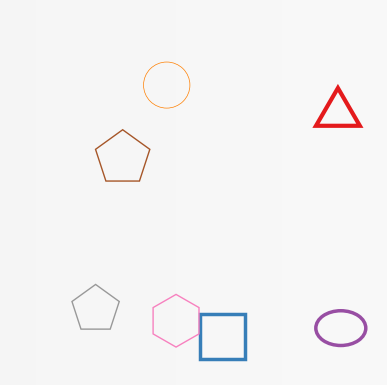[{"shape": "triangle", "thickness": 3, "radius": 0.33, "center": [0.872, 0.706]}, {"shape": "square", "thickness": 2.5, "radius": 0.29, "center": [0.574, 0.126]}, {"shape": "oval", "thickness": 2.5, "radius": 0.32, "center": [0.88, 0.148]}, {"shape": "circle", "thickness": 0.5, "radius": 0.3, "center": [0.43, 0.779]}, {"shape": "pentagon", "thickness": 1, "radius": 0.37, "center": [0.317, 0.589]}, {"shape": "hexagon", "thickness": 1, "radius": 0.34, "center": [0.454, 0.167]}, {"shape": "pentagon", "thickness": 1, "radius": 0.32, "center": [0.247, 0.197]}]